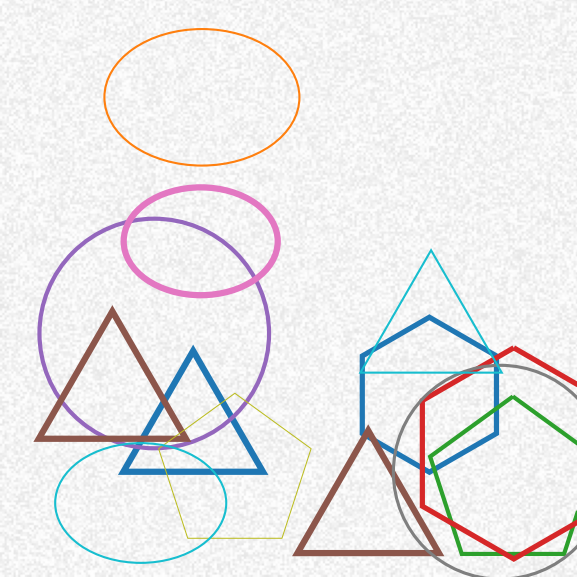[{"shape": "triangle", "thickness": 3, "radius": 0.7, "center": [0.334, 0.252]}, {"shape": "hexagon", "thickness": 2.5, "radius": 0.67, "center": [0.744, 0.316]}, {"shape": "oval", "thickness": 1, "radius": 0.84, "center": [0.35, 0.831]}, {"shape": "pentagon", "thickness": 2, "radius": 0.75, "center": [0.888, 0.162]}, {"shape": "hexagon", "thickness": 2.5, "radius": 0.91, "center": [0.89, 0.214]}, {"shape": "circle", "thickness": 2, "radius": 0.99, "center": [0.267, 0.422]}, {"shape": "triangle", "thickness": 3, "radius": 0.71, "center": [0.638, 0.112]}, {"shape": "triangle", "thickness": 3, "radius": 0.74, "center": [0.195, 0.313]}, {"shape": "oval", "thickness": 3, "radius": 0.67, "center": [0.348, 0.581]}, {"shape": "circle", "thickness": 1.5, "radius": 0.93, "center": [0.866, 0.181]}, {"shape": "pentagon", "thickness": 0.5, "radius": 0.69, "center": [0.407, 0.179]}, {"shape": "triangle", "thickness": 1, "radius": 0.71, "center": [0.746, 0.425]}, {"shape": "oval", "thickness": 1, "radius": 0.74, "center": [0.244, 0.128]}]